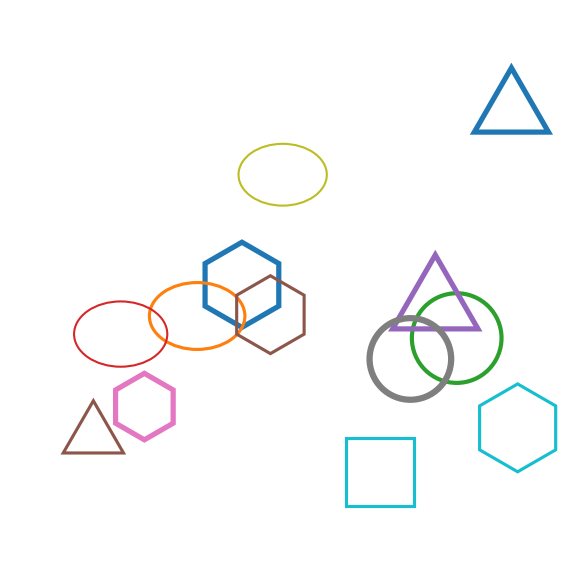[{"shape": "triangle", "thickness": 2.5, "radius": 0.37, "center": [0.886, 0.807]}, {"shape": "hexagon", "thickness": 2.5, "radius": 0.37, "center": [0.419, 0.506]}, {"shape": "oval", "thickness": 1.5, "radius": 0.41, "center": [0.341, 0.452]}, {"shape": "circle", "thickness": 2, "radius": 0.39, "center": [0.791, 0.414]}, {"shape": "oval", "thickness": 1, "radius": 0.4, "center": [0.209, 0.421]}, {"shape": "triangle", "thickness": 2.5, "radius": 0.43, "center": [0.754, 0.472]}, {"shape": "triangle", "thickness": 1.5, "radius": 0.3, "center": [0.162, 0.245]}, {"shape": "hexagon", "thickness": 1.5, "radius": 0.34, "center": [0.468, 0.454]}, {"shape": "hexagon", "thickness": 2.5, "radius": 0.29, "center": [0.25, 0.295]}, {"shape": "circle", "thickness": 3, "radius": 0.35, "center": [0.711, 0.378]}, {"shape": "oval", "thickness": 1, "radius": 0.38, "center": [0.489, 0.697]}, {"shape": "hexagon", "thickness": 1.5, "radius": 0.38, "center": [0.896, 0.258]}, {"shape": "square", "thickness": 1.5, "radius": 0.29, "center": [0.658, 0.182]}]